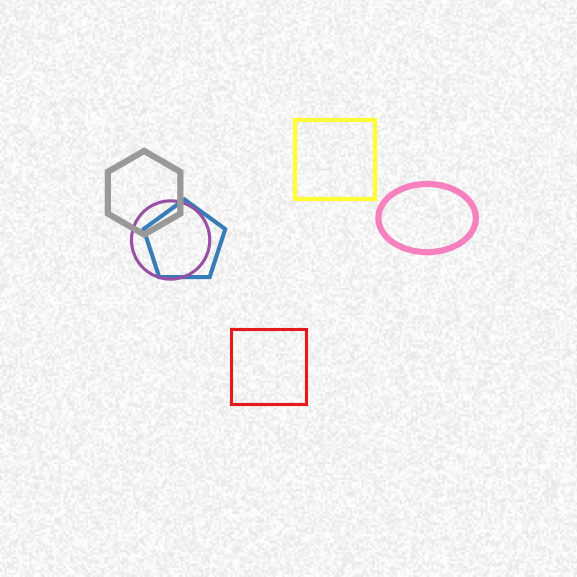[{"shape": "square", "thickness": 1.5, "radius": 0.32, "center": [0.465, 0.364]}, {"shape": "pentagon", "thickness": 2, "radius": 0.37, "center": [0.319, 0.579]}, {"shape": "circle", "thickness": 1.5, "radius": 0.34, "center": [0.295, 0.584]}, {"shape": "square", "thickness": 2, "radius": 0.34, "center": [0.58, 0.723]}, {"shape": "oval", "thickness": 3, "radius": 0.42, "center": [0.74, 0.622]}, {"shape": "hexagon", "thickness": 3, "radius": 0.36, "center": [0.25, 0.665]}]